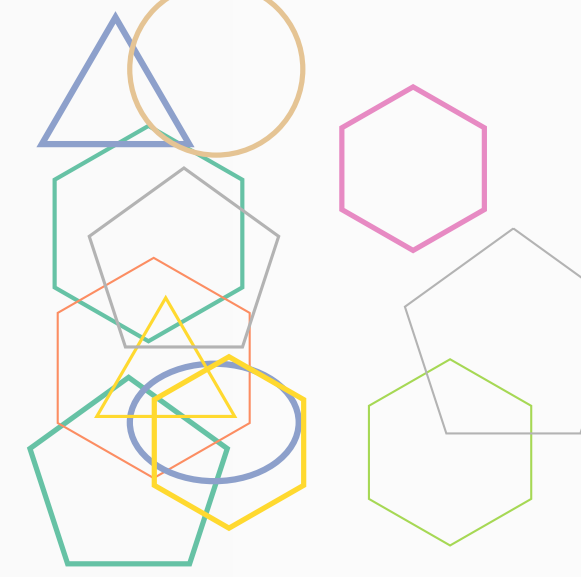[{"shape": "hexagon", "thickness": 2, "radius": 0.93, "center": [0.255, 0.595]}, {"shape": "pentagon", "thickness": 2.5, "radius": 0.89, "center": [0.221, 0.167]}, {"shape": "hexagon", "thickness": 1, "radius": 0.95, "center": [0.264, 0.362]}, {"shape": "oval", "thickness": 3, "radius": 0.73, "center": [0.369, 0.268]}, {"shape": "triangle", "thickness": 3, "radius": 0.73, "center": [0.199, 0.823]}, {"shape": "hexagon", "thickness": 2.5, "radius": 0.71, "center": [0.711, 0.707]}, {"shape": "hexagon", "thickness": 1, "radius": 0.81, "center": [0.774, 0.216]}, {"shape": "hexagon", "thickness": 2.5, "radius": 0.74, "center": [0.394, 0.233]}, {"shape": "triangle", "thickness": 1.5, "radius": 0.68, "center": [0.285, 0.347]}, {"shape": "circle", "thickness": 2.5, "radius": 0.74, "center": [0.372, 0.879]}, {"shape": "pentagon", "thickness": 1, "radius": 0.98, "center": [0.883, 0.407]}, {"shape": "pentagon", "thickness": 1.5, "radius": 0.86, "center": [0.316, 0.537]}]